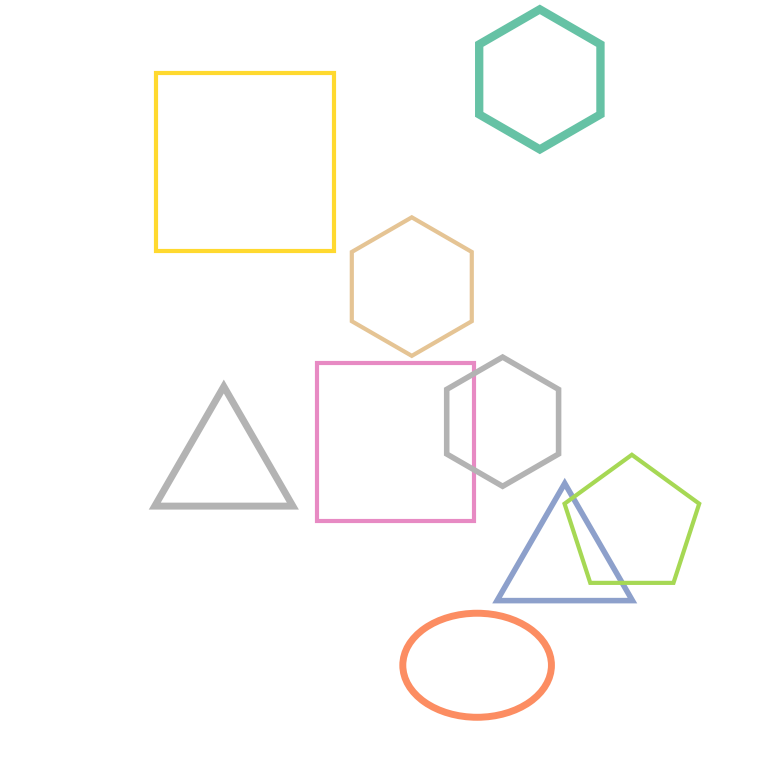[{"shape": "hexagon", "thickness": 3, "radius": 0.45, "center": [0.701, 0.897]}, {"shape": "oval", "thickness": 2.5, "radius": 0.48, "center": [0.62, 0.136]}, {"shape": "triangle", "thickness": 2, "radius": 0.51, "center": [0.733, 0.271]}, {"shape": "square", "thickness": 1.5, "radius": 0.51, "center": [0.513, 0.426]}, {"shape": "pentagon", "thickness": 1.5, "radius": 0.46, "center": [0.821, 0.317]}, {"shape": "square", "thickness": 1.5, "radius": 0.58, "center": [0.318, 0.789]}, {"shape": "hexagon", "thickness": 1.5, "radius": 0.45, "center": [0.535, 0.628]}, {"shape": "hexagon", "thickness": 2, "radius": 0.42, "center": [0.653, 0.452]}, {"shape": "triangle", "thickness": 2.5, "radius": 0.52, "center": [0.291, 0.394]}]